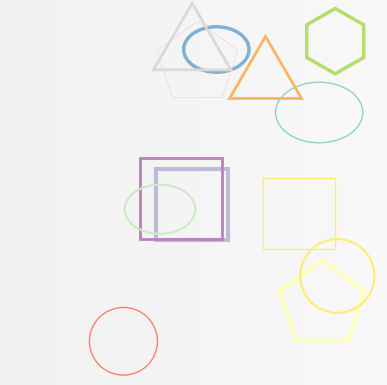[{"shape": "oval", "thickness": 1, "radius": 0.56, "center": [0.824, 0.708]}, {"shape": "pentagon", "thickness": 2.5, "radius": 0.58, "center": [0.831, 0.208]}, {"shape": "square", "thickness": 3, "radius": 0.46, "center": [0.496, 0.468]}, {"shape": "circle", "thickness": 1, "radius": 0.44, "center": [0.319, 0.114]}, {"shape": "oval", "thickness": 2.5, "radius": 0.42, "center": [0.558, 0.871]}, {"shape": "triangle", "thickness": 2, "radius": 0.54, "center": [0.685, 0.798]}, {"shape": "hexagon", "thickness": 2.5, "radius": 0.42, "center": [0.865, 0.893]}, {"shape": "pentagon", "thickness": 0.5, "radius": 0.55, "center": [0.51, 0.835]}, {"shape": "triangle", "thickness": 2, "radius": 0.58, "center": [0.496, 0.876]}, {"shape": "square", "thickness": 2, "radius": 0.53, "center": [0.468, 0.484]}, {"shape": "oval", "thickness": 1.5, "radius": 0.46, "center": [0.413, 0.456]}, {"shape": "circle", "thickness": 1.5, "radius": 0.48, "center": [0.871, 0.283]}, {"shape": "square", "thickness": 1, "radius": 0.46, "center": [0.772, 0.446]}]